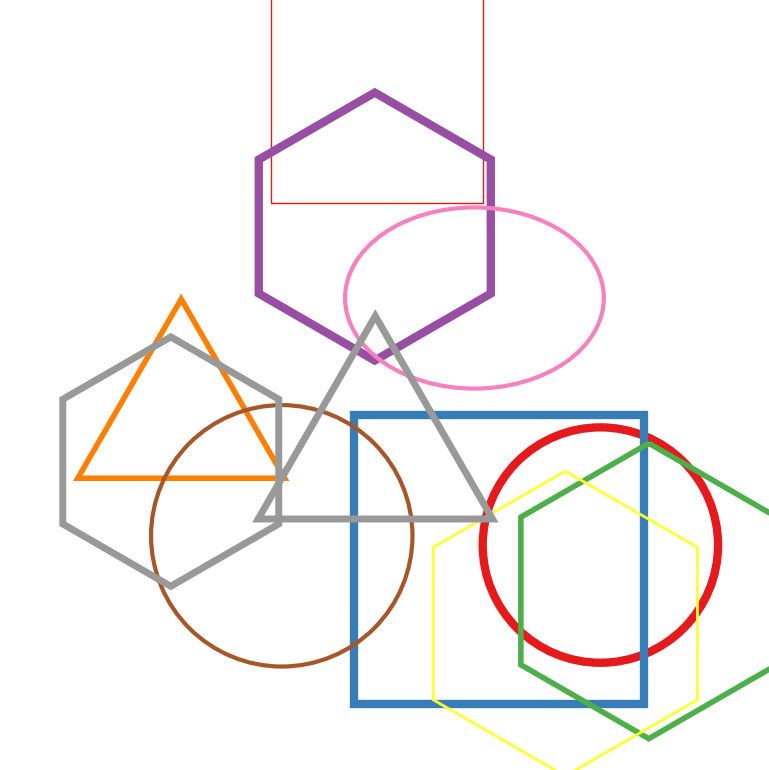[{"shape": "square", "thickness": 0.5, "radius": 0.69, "center": [0.49, 0.875]}, {"shape": "circle", "thickness": 3, "radius": 0.76, "center": [0.78, 0.292]}, {"shape": "square", "thickness": 3, "radius": 0.94, "center": [0.648, 0.274]}, {"shape": "hexagon", "thickness": 2, "radius": 0.96, "center": [0.843, 0.233]}, {"shape": "hexagon", "thickness": 3, "radius": 0.87, "center": [0.487, 0.706]}, {"shape": "triangle", "thickness": 2, "radius": 0.78, "center": [0.235, 0.456]}, {"shape": "hexagon", "thickness": 1, "radius": 0.99, "center": [0.734, 0.19]}, {"shape": "circle", "thickness": 1.5, "radius": 0.85, "center": [0.366, 0.304]}, {"shape": "oval", "thickness": 1.5, "radius": 0.84, "center": [0.616, 0.613]}, {"shape": "triangle", "thickness": 2.5, "radius": 0.88, "center": [0.487, 0.414]}, {"shape": "hexagon", "thickness": 2.5, "radius": 0.81, "center": [0.222, 0.401]}]